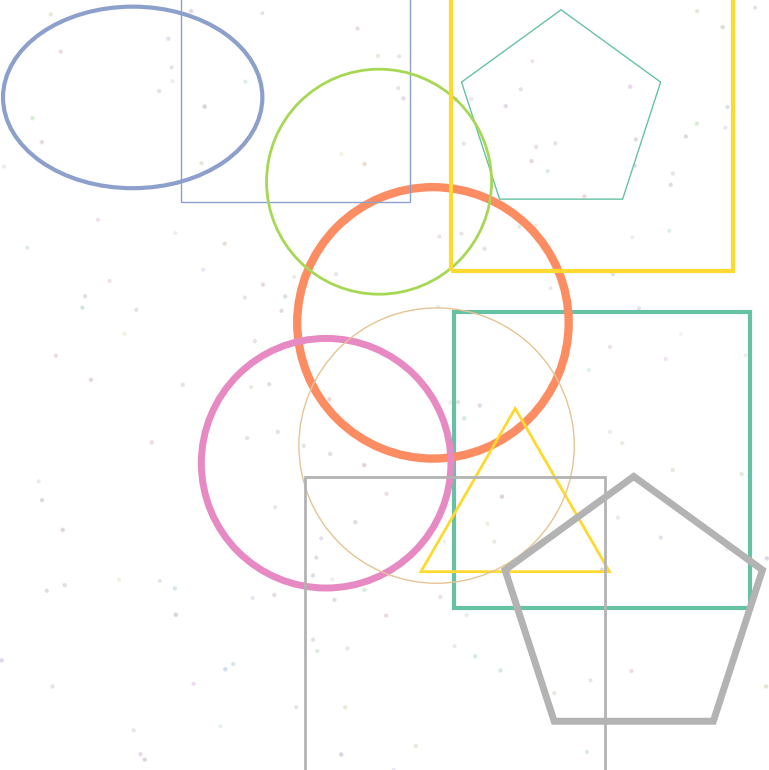[{"shape": "pentagon", "thickness": 0.5, "radius": 0.68, "center": [0.729, 0.851]}, {"shape": "square", "thickness": 1.5, "radius": 0.96, "center": [0.782, 0.403]}, {"shape": "circle", "thickness": 3, "radius": 0.88, "center": [0.562, 0.581]}, {"shape": "square", "thickness": 0.5, "radius": 0.74, "center": [0.384, 0.886]}, {"shape": "oval", "thickness": 1.5, "radius": 0.84, "center": [0.172, 0.873]}, {"shape": "circle", "thickness": 2.5, "radius": 0.81, "center": [0.424, 0.398]}, {"shape": "circle", "thickness": 1, "radius": 0.73, "center": [0.492, 0.764]}, {"shape": "square", "thickness": 1.5, "radius": 0.91, "center": [0.769, 0.83]}, {"shape": "triangle", "thickness": 1, "radius": 0.71, "center": [0.669, 0.328]}, {"shape": "circle", "thickness": 0.5, "radius": 0.89, "center": [0.567, 0.421]}, {"shape": "pentagon", "thickness": 2.5, "radius": 0.88, "center": [0.823, 0.205]}, {"shape": "square", "thickness": 1, "radius": 0.97, "center": [0.591, 0.186]}]